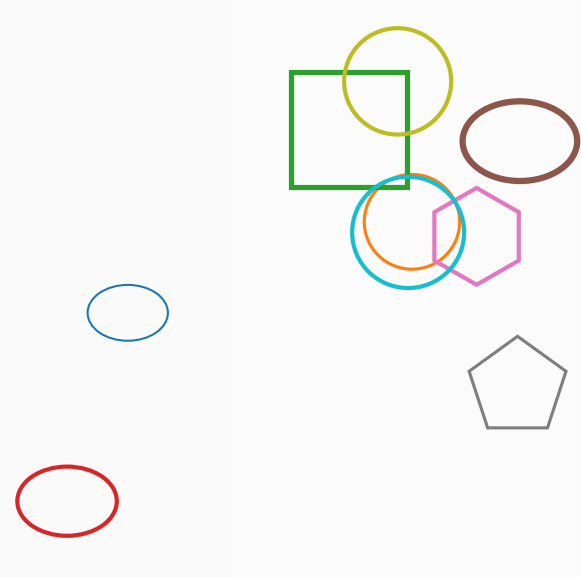[{"shape": "oval", "thickness": 1, "radius": 0.35, "center": [0.22, 0.457]}, {"shape": "circle", "thickness": 1.5, "radius": 0.41, "center": [0.709, 0.615]}, {"shape": "square", "thickness": 2.5, "radius": 0.5, "center": [0.601, 0.775]}, {"shape": "oval", "thickness": 2, "radius": 0.43, "center": [0.115, 0.131]}, {"shape": "oval", "thickness": 3, "radius": 0.49, "center": [0.894, 0.755]}, {"shape": "hexagon", "thickness": 2, "radius": 0.42, "center": [0.82, 0.59]}, {"shape": "pentagon", "thickness": 1.5, "radius": 0.44, "center": [0.89, 0.329]}, {"shape": "circle", "thickness": 2, "radius": 0.46, "center": [0.684, 0.858]}, {"shape": "circle", "thickness": 2, "radius": 0.48, "center": [0.702, 0.597]}]